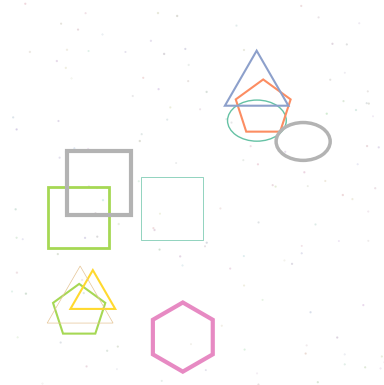[{"shape": "oval", "thickness": 1, "radius": 0.38, "center": [0.667, 0.687]}, {"shape": "square", "thickness": 0.5, "radius": 0.41, "center": [0.446, 0.459]}, {"shape": "pentagon", "thickness": 1.5, "radius": 0.37, "center": [0.684, 0.719]}, {"shape": "triangle", "thickness": 1.5, "radius": 0.48, "center": [0.667, 0.773]}, {"shape": "hexagon", "thickness": 3, "radius": 0.45, "center": [0.475, 0.125]}, {"shape": "pentagon", "thickness": 1.5, "radius": 0.36, "center": [0.206, 0.191]}, {"shape": "square", "thickness": 2, "radius": 0.4, "center": [0.204, 0.435]}, {"shape": "triangle", "thickness": 1.5, "radius": 0.34, "center": [0.241, 0.231]}, {"shape": "triangle", "thickness": 0.5, "radius": 0.49, "center": [0.208, 0.21]}, {"shape": "oval", "thickness": 2.5, "radius": 0.35, "center": [0.787, 0.633]}, {"shape": "square", "thickness": 3, "radius": 0.42, "center": [0.257, 0.525]}]